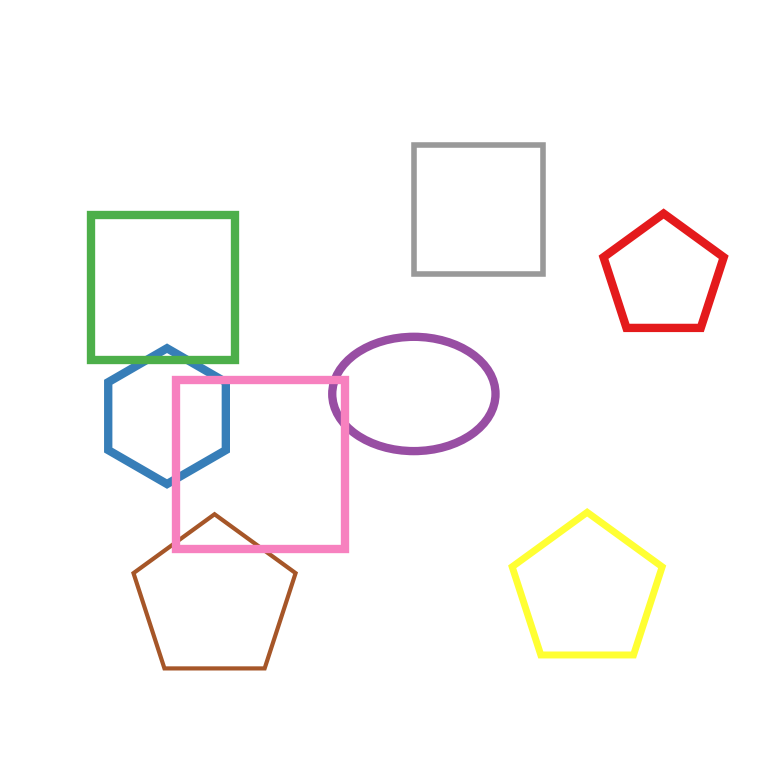[{"shape": "pentagon", "thickness": 3, "radius": 0.41, "center": [0.862, 0.641]}, {"shape": "hexagon", "thickness": 3, "radius": 0.44, "center": [0.217, 0.46]}, {"shape": "square", "thickness": 3, "radius": 0.47, "center": [0.212, 0.626]}, {"shape": "oval", "thickness": 3, "radius": 0.53, "center": [0.538, 0.488]}, {"shape": "pentagon", "thickness": 2.5, "radius": 0.51, "center": [0.763, 0.232]}, {"shape": "pentagon", "thickness": 1.5, "radius": 0.55, "center": [0.279, 0.221]}, {"shape": "square", "thickness": 3, "radius": 0.55, "center": [0.338, 0.397]}, {"shape": "square", "thickness": 2, "radius": 0.42, "center": [0.622, 0.728]}]